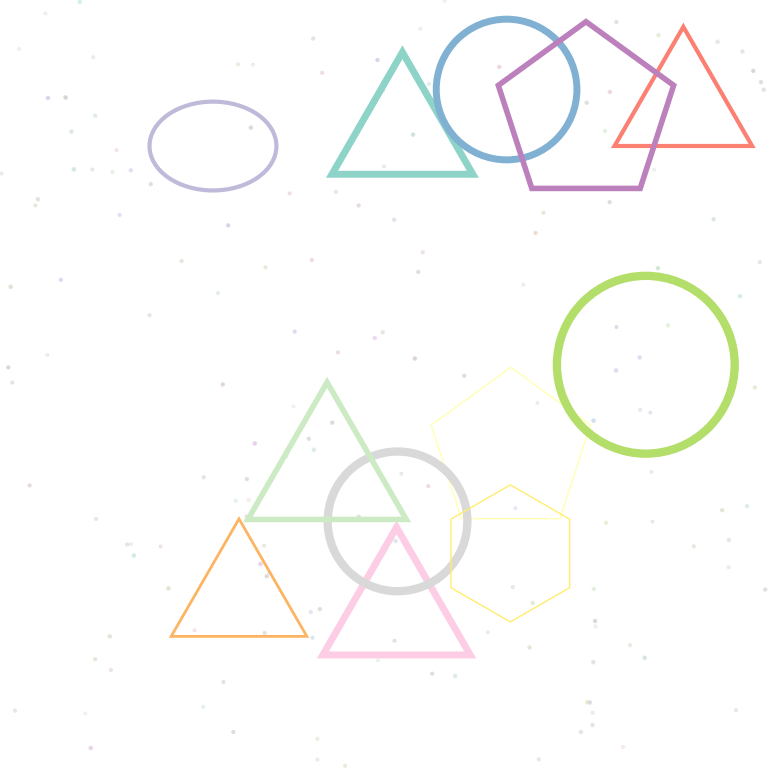[{"shape": "triangle", "thickness": 2.5, "radius": 0.53, "center": [0.523, 0.827]}, {"shape": "pentagon", "thickness": 0.5, "radius": 0.54, "center": [0.663, 0.414]}, {"shape": "oval", "thickness": 1.5, "radius": 0.41, "center": [0.277, 0.81]}, {"shape": "triangle", "thickness": 1.5, "radius": 0.52, "center": [0.887, 0.862]}, {"shape": "circle", "thickness": 2.5, "radius": 0.46, "center": [0.658, 0.884]}, {"shape": "triangle", "thickness": 1, "radius": 0.51, "center": [0.31, 0.224]}, {"shape": "circle", "thickness": 3, "radius": 0.58, "center": [0.839, 0.526]}, {"shape": "triangle", "thickness": 2.5, "radius": 0.55, "center": [0.515, 0.205]}, {"shape": "circle", "thickness": 3, "radius": 0.45, "center": [0.516, 0.323]}, {"shape": "pentagon", "thickness": 2, "radius": 0.6, "center": [0.761, 0.852]}, {"shape": "triangle", "thickness": 2, "radius": 0.59, "center": [0.425, 0.385]}, {"shape": "hexagon", "thickness": 0.5, "radius": 0.45, "center": [0.663, 0.281]}]